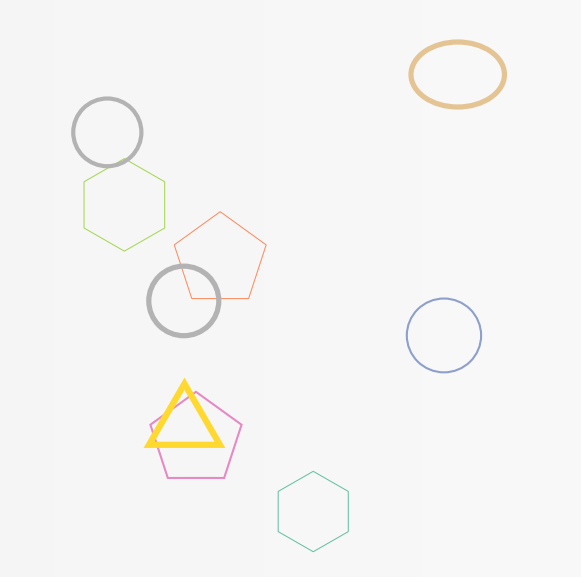[{"shape": "hexagon", "thickness": 0.5, "radius": 0.35, "center": [0.539, 0.113]}, {"shape": "pentagon", "thickness": 0.5, "radius": 0.42, "center": [0.379, 0.549]}, {"shape": "circle", "thickness": 1, "radius": 0.32, "center": [0.764, 0.418]}, {"shape": "pentagon", "thickness": 1, "radius": 0.41, "center": [0.337, 0.238]}, {"shape": "hexagon", "thickness": 0.5, "radius": 0.4, "center": [0.214, 0.644]}, {"shape": "triangle", "thickness": 3, "radius": 0.35, "center": [0.317, 0.264]}, {"shape": "oval", "thickness": 2.5, "radius": 0.4, "center": [0.787, 0.87]}, {"shape": "circle", "thickness": 2.5, "radius": 0.3, "center": [0.316, 0.478]}, {"shape": "circle", "thickness": 2, "radius": 0.29, "center": [0.185, 0.77]}]